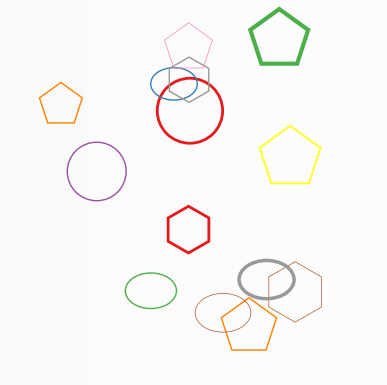[{"shape": "circle", "thickness": 2, "radius": 0.42, "center": [0.49, 0.712]}, {"shape": "hexagon", "thickness": 2, "radius": 0.3, "center": [0.486, 0.404]}, {"shape": "oval", "thickness": 1, "radius": 0.3, "center": [0.449, 0.782]}, {"shape": "oval", "thickness": 1, "radius": 0.33, "center": [0.389, 0.245]}, {"shape": "pentagon", "thickness": 3, "radius": 0.39, "center": [0.721, 0.898]}, {"shape": "circle", "thickness": 1, "radius": 0.38, "center": [0.25, 0.555]}, {"shape": "pentagon", "thickness": 1, "radius": 0.37, "center": [0.642, 0.151]}, {"shape": "pentagon", "thickness": 1, "radius": 0.29, "center": [0.157, 0.728]}, {"shape": "pentagon", "thickness": 1.5, "radius": 0.41, "center": [0.749, 0.591]}, {"shape": "oval", "thickness": 0.5, "radius": 0.36, "center": [0.575, 0.188]}, {"shape": "hexagon", "thickness": 0.5, "radius": 0.39, "center": [0.762, 0.242]}, {"shape": "pentagon", "thickness": 0.5, "radius": 0.32, "center": [0.487, 0.876]}, {"shape": "hexagon", "thickness": 1, "radius": 0.29, "center": [0.488, 0.793]}, {"shape": "oval", "thickness": 2.5, "radius": 0.35, "center": [0.688, 0.274]}]